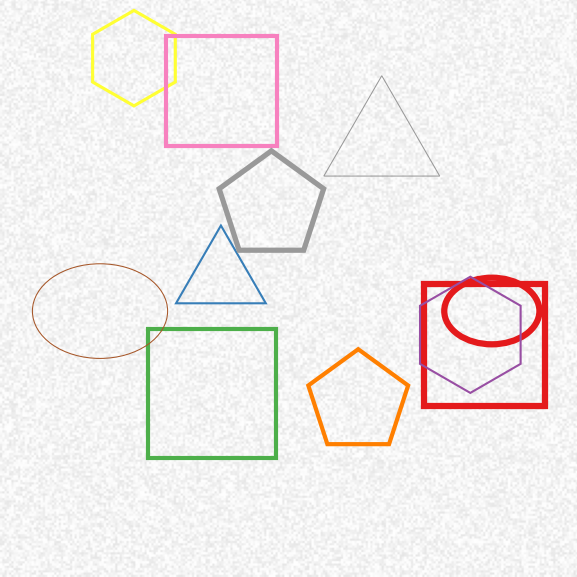[{"shape": "square", "thickness": 3, "radius": 0.53, "center": [0.839, 0.402]}, {"shape": "oval", "thickness": 3, "radius": 0.41, "center": [0.852, 0.461]}, {"shape": "triangle", "thickness": 1, "radius": 0.45, "center": [0.383, 0.519]}, {"shape": "square", "thickness": 2, "radius": 0.56, "center": [0.367, 0.318]}, {"shape": "hexagon", "thickness": 1, "radius": 0.5, "center": [0.814, 0.419]}, {"shape": "pentagon", "thickness": 2, "radius": 0.45, "center": [0.62, 0.304]}, {"shape": "hexagon", "thickness": 1.5, "radius": 0.41, "center": [0.232, 0.898]}, {"shape": "oval", "thickness": 0.5, "radius": 0.59, "center": [0.173, 0.46]}, {"shape": "square", "thickness": 2, "radius": 0.48, "center": [0.383, 0.842]}, {"shape": "pentagon", "thickness": 2.5, "radius": 0.48, "center": [0.47, 0.643]}, {"shape": "triangle", "thickness": 0.5, "radius": 0.58, "center": [0.661, 0.752]}]